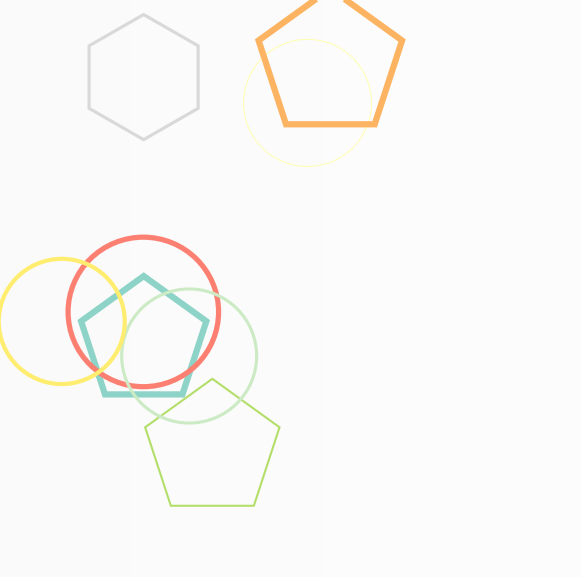[{"shape": "pentagon", "thickness": 3, "radius": 0.57, "center": [0.247, 0.408]}, {"shape": "circle", "thickness": 0.5, "radius": 0.55, "center": [0.529, 0.821]}, {"shape": "circle", "thickness": 2.5, "radius": 0.65, "center": [0.247, 0.459]}, {"shape": "pentagon", "thickness": 3, "radius": 0.65, "center": [0.568, 0.889]}, {"shape": "pentagon", "thickness": 1, "radius": 0.61, "center": [0.365, 0.222]}, {"shape": "hexagon", "thickness": 1.5, "radius": 0.54, "center": [0.247, 0.866]}, {"shape": "circle", "thickness": 1.5, "radius": 0.58, "center": [0.325, 0.383]}, {"shape": "circle", "thickness": 2, "radius": 0.54, "center": [0.106, 0.443]}]